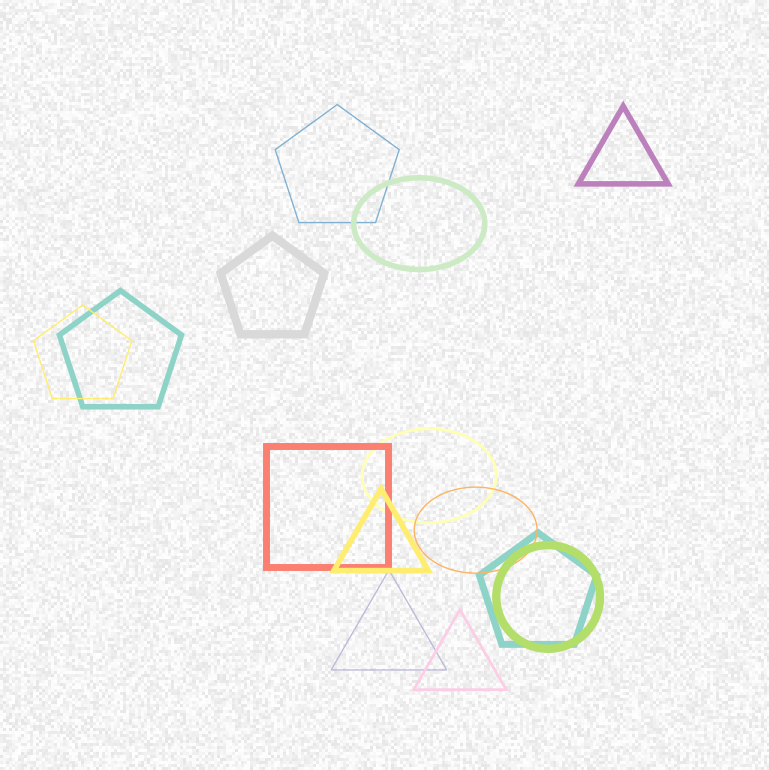[{"shape": "pentagon", "thickness": 2, "radius": 0.42, "center": [0.156, 0.539]}, {"shape": "pentagon", "thickness": 2.5, "radius": 0.4, "center": [0.699, 0.228]}, {"shape": "oval", "thickness": 1, "radius": 0.44, "center": [0.557, 0.382]}, {"shape": "triangle", "thickness": 0.5, "radius": 0.43, "center": [0.505, 0.173]}, {"shape": "square", "thickness": 2.5, "radius": 0.39, "center": [0.425, 0.342]}, {"shape": "pentagon", "thickness": 0.5, "radius": 0.42, "center": [0.438, 0.779]}, {"shape": "oval", "thickness": 0.5, "radius": 0.4, "center": [0.618, 0.312]}, {"shape": "circle", "thickness": 3, "radius": 0.34, "center": [0.712, 0.225]}, {"shape": "triangle", "thickness": 1, "radius": 0.35, "center": [0.597, 0.139]}, {"shape": "pentagon", "thickness": 3, "radius": 0.35, "center": [0.354, 0.623]}, {"shape": "triangle", "thickness": 2, "radius": 0.34, "center": [0.809, 0.795]}, {"shape": "oval", "thickness": 2, "radius": 0.43, "center": [0.544, 0.71]}, {"shape": "triangle", "thickness": 2, "radius": 0.35, "center": [0.495, 0.294]}, {"shape": "pentagon", "thickness": 0.5, "radius": 0.34, "center": [0.107, 0.537]}]